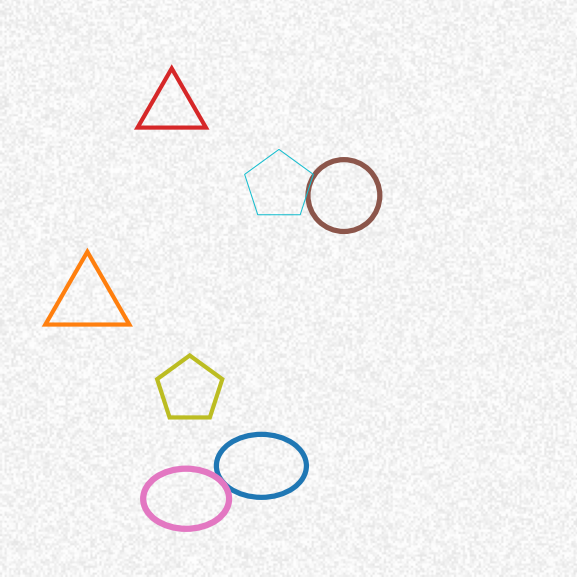[{"shape": "oval", "thickness": 2.5, "radius": 0.39, "center": [0.453, 0.192]}, {"shape": "triangle", "thickness": 2, "radius": 0.42, "center": [0.151, 0.479]}, {"shape": "triangle", "thickness": 2, "radius": 0.34, "center": [0.297, 0.812]}, {"shape": "circle", "thickness": 2.5, "radius": 0.31, "center": [0.595, 0.661]}, {"shape": "oval", "thickness": 3, "radius": 0.37, "center": [0.322, 0.136]}, {"shape": "pentagon", "thickness": 2, "radius": 0.3, "center": [0.329, 0.324]}, {"shape": "pentagon", "thickness": 0.5, "radius": 0.31, "center": [0.483, 0.678]}]